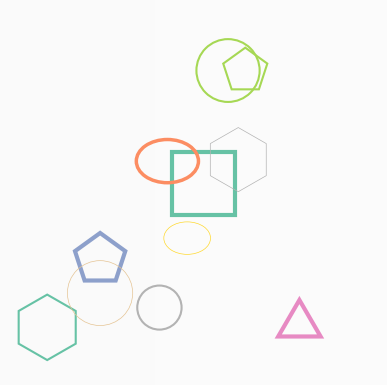[{"shape": "square", "thickness": 3, "radius": 0.41, "center": [0.526, 0.524]}, {"shape": "hexagon", "thickness": 1.5, "radius": 0.42, "center": [0.122, 0.15]}, {"shape": "oval", "thickness": 2.5, "radius": 0.4, "center": [0.432, 0.582]}, {"shape": "pentagon", "thickness": 3, "radius": 0.34, "center": [0.258, 0.327]}, {"shape": "triangle", "thickness": 3, "radius": 0.32, "center": [0.773, 0.158]}, {"shape": "pentagon", "thickness": 1.5, "radius": 0.3, "center": [0.633, 0.816]}, {"shape": "circle", "thickness": 1.5, "radius": 0.41, "center": [0.588, 0.817]}, {"shape": "oval", "thickness": 0.5, "radius": 0.3, "center": [0.483, 0.382]}, {"shape": "circle", "thickness": 0.5, "radius": 0.42, "center": [0.258, 0.239]}, {"shape": "circle", "thickness": 1.5, "radius": 0.29, "center": [0.411, 0.201]}, {"shape": "hexagon", "thickness": 0.5, "radius": 0.42, "center": [0.615, 0.585]}]